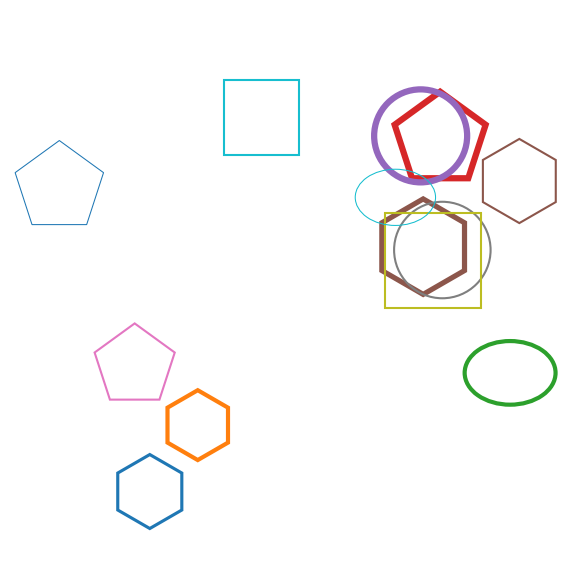[{"shape": "hexagon", "thickness": 1.5, "radius": 0.32, "center": [0.259, 0.148]}, {"shape": "pentagon", "thickness": 0.5, "radius": 0.4, "center": [0.103, 0.675]}, {"shape": "hexagon", "thickness": 2, "radius": 0.3, "center": [0.342, 0.263]}, {"shape": "oval", "thickness": 2, "radius": 0.39, "center": [0.883, 0.353]}, {"shape": "pentagon", "thickness": 3, "radius": 0.41, "center": [0.762, 0.758]}, {"shape": "circle", "thickness": 3, "radius": 0.4, "center": [0.728, 0.764]}, {"shape": "hexagon", "thickness": 1, "radius": 0.36, "center": [0.899, 0.686]}, {"shape": "hexagon", "thickness": 2.5, "radius": 0.41, "center": [0.733, 0.572]}, {"shape": "pentagon", "thickness": 1, "radius": 0.36, "center": [0.233, 0.366]}, {"shape": "circle", "thickness": 1, "radius": 0.42, "center": [0.766, 0.566]}, {"shape": "square", "thickness": 1, "radius": 0.41, "center": [0.75, 0.548]}, {"shape": "oval", "thickness": 0.5, "radius": 0.35, "center": [0.685, 0.657]}, {"shape": "square", "thickness": 1, "radius": 0.32, "center": [0.452, 0.795]}]